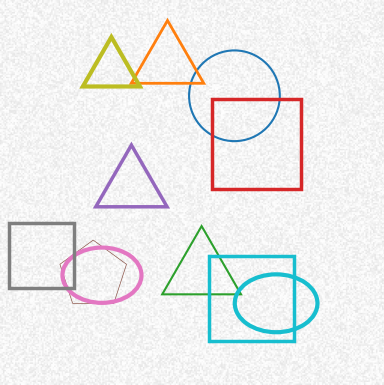[{"shape": "circle", "thickness": 1.5, "radius": 0.59, "center": [0.609, 0.751]}, {"shape": "triangle", "thickness": 2, "radius": 0.54, "center": [0.435, 0.838]}, {"shape": "triangle", "thickness": 1.5, "radius": 0.59, "center": [0.524, 0.295]}, {"shape": "square", "thickness": 2.5, "radius": 0.58, "center": [0.667, 0.626]}, {"shape": "triangle", "thickness": 2.5, "radius": 0.53, "center": [0.341, 0.516]}, {"shape": "pentagon", "thickness": 0.5, "radius": 0.45, "center": [0.242, 0.285]}, {"shape": "oval", "thickness": 3, "radius": 0.51, "center": [0.265, 0.285]}, {"shape": "square", "thickness": 2.5, "radius": 0.42, "center": [0.107, 0.338]}, {"shape": "triangle", "thickness": 3, "radius": 0.43, "center": [0.289, 0.818]}, {"shape": "square", "thickness": 2.5, "radius": 0.55, "center": [0.653, 0.224]}, {"shape": "oval", "thickness": 3, "radius": 0.54, "center": [0.717, 0.212]}]